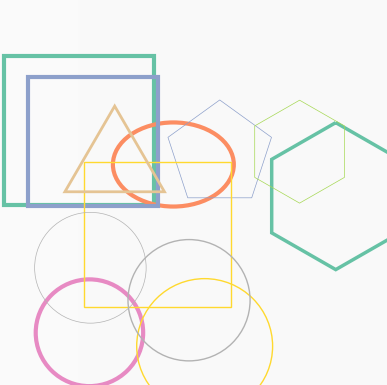[{"shape": "hexagon", "thickness": 2.5, "radius": 0.95, "center": [0.866, 0.491]}, {"shape": "square", "thickness": 3, "radius": 0.97, "center": [0.204, 0.66]}, {"shape": "oval", "thickness": 3, "radius": 0.78, "center": [0.447, 0.573]}, {"shape": "pentagon", "thickness": 0.5, "radius": 0.7, "center": [0.567, 0.6]}, {"shape": "square", "thickness": 3, "radius": 0.84, "center": [0.24, 0.633]}, {"shape": "circle", "thickness": 3, "radius": 0.69, "center": [0.231, 0.136]}, {"shape": "hexagon", "thickness": 0.5, "radius": 0.67, "center": [0.773, 0.606]}, {"shape": "circle", "thickness": 1, "radius": 0.88, "center": [0.528, 0.101]}, {"shape": "square", "thickness": 1, "radius": 0.95, "center": [0.407, 0.391]}, {"shape": "triangle", "thickness": 2, "radius": 0.74, "center": [0.296, 0.576]}, {"shape": "circle", "thickness": 0.5, "radius": 0.72, "center": [0.233, 0.305]}, {"shape": "circle", "thickness": 1, "radius": 0.79, "center": [0.488, 0.22]}]